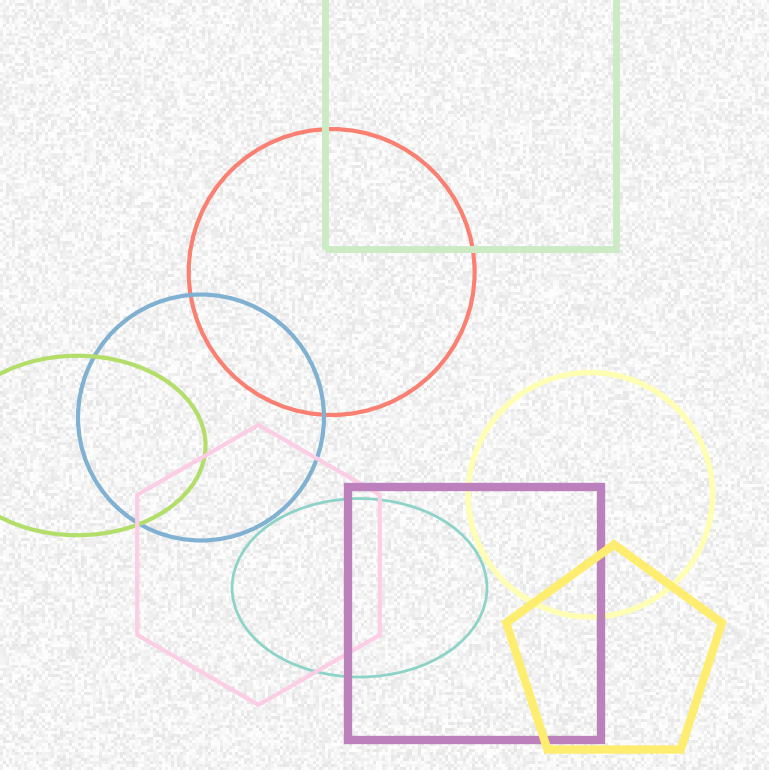[{"shape": "oval", "thickness": 1, "radius": 0.83, "center": [0.467, 0.237]}, {"shape": "circle", "thickness": 2, "radius": 0.79, "center": [0.767, 0.358]}, {"shape": "circle", "thickness": 1.5, "radius": 0.93, "center": [0.431, 0.647]}, {"shape": "circle", "thickness": 1.5, "radius": 0.8, "center": [0.261, 0.458]}, {"shape": "oval", "thickness": 1.5, "radius": 0.83, "center": [0.1, 0.421]}, {"shape": "hexagon", "thickness": 1.5, "radius": 0.91, "center": [0.336, 0.266]}, {"shape": "square", "thickness": 3, "radius": 0.82, "center": [0.617, 0.204]}, {"shape": "square", "thickness": 2.5, "radius": 0.95, "center": [0.611, 0.866]}, {"shape": "pentagon", "thickness": 3, "radius": 0.74, "center": [0.798, 0.146]}]